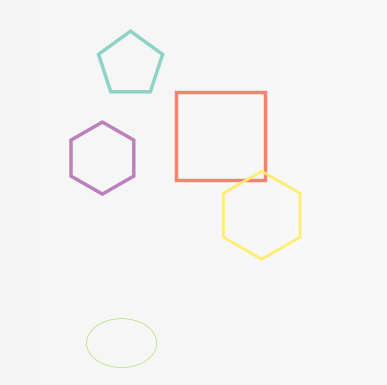[{"shape": "pentagon", "thickness": 2.5, "radius": 0.43, "center": [0.337, 0.832]}, {"shape": "square", "thickness": 2.5, "radius": 0.57, "center": [0.569, 0.647]}, {"shape": "oval", "thickness": 0.5, "radius": 0.45, "center": [0.314, 0.109]}, {"shape": "hexagon", "thickness": 2.5, "radius": 0.47, "center": [0.264, 0.589]}, {"shape": "hexagon", "thickness": 2, "radius": 0.57, "center": [0.675, 0.441]}]